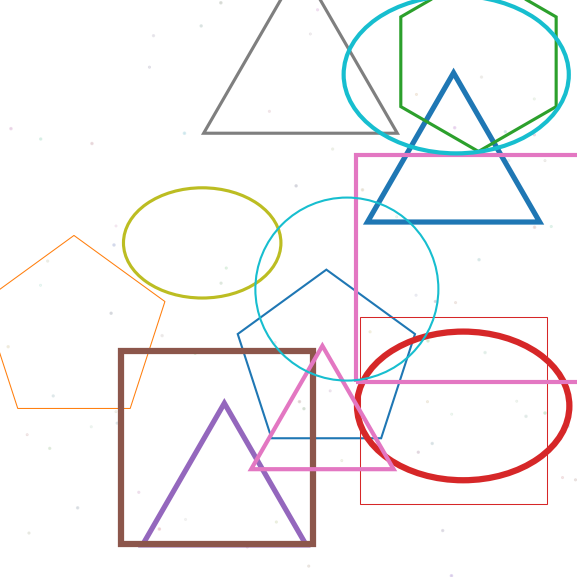[{"shape": "pentagon", "thickness": 1, "radius": 0.81, "center": [0.565, 0.371]}, {"shape": "triangle", "thickness": 2.5, "radius": 0.86, "center": [0.785, 0.701]}, {"shape": "pentagon", "thickness": 0.5, "radius": 0.83, "center": [0.128, 0.426]}, {"shape": "hexagon", "thickness": 1.5, "radius": 0.78, "center": [0.829, 0.892]}, {"shape": "square", "thickness": 0.5, "radius": 0.81, "center": [0.786, 0.288]}, {"shape": "oval", "thickness": 3, "radius": 0.92, "center": [0.802, 0.296]}, {"shape": "triangle", "thickness": 2.5, "radius": 0.82, "center": [0.388, 0.137]}, {"shape": "square", "thickness": 3, "radius": 0.83, "center": [0.375, 0.224]}, {"shape": "square", "thickness": 2, "radius": 0.99, "center": [0.813, 0.534]}, {"shape": "triangle", "thickness": 2, "radius": 0.71, "center": [0.558, 0.258]}, {"shape": "triangle", "thickness": 1.5, "radius": 0.97, "center": [0.52, 0.865]}, {"shape": "oval", "thickness": 1.5, "radius": 0.68, "center": [0.35, 0.579]}, {"shape": "circle", "thickness": 1, "radius": 0.79, "center": [0.601, 0.499]}, {"shape": "oval", "thickness": 2, "radius": 0.97, "center": [0.79, 0.87]}]